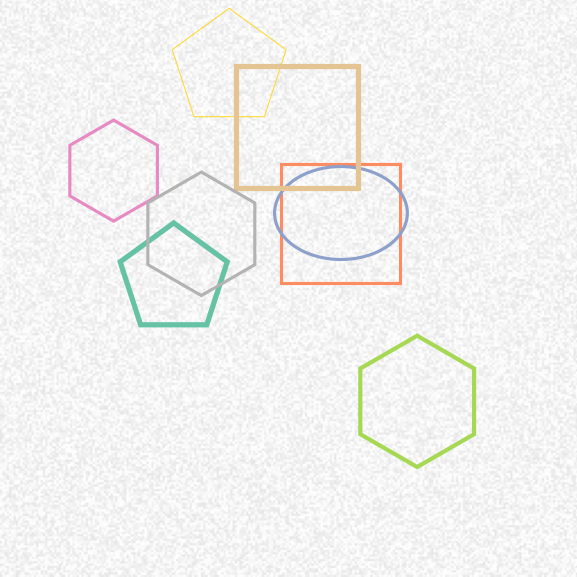[{"shape": "pentagon", "thickness": 2.5, "radius": 0.49, "center": [0.301, 0.516]}, {"shape": "square", "thickness": 1.5, "radius": 0.51, "center": [0.589, 0.612]}, {"shape": "oval", "thickness": 1.5, "radius": 0.57, "center": [0.59, 0.63]}, {"shape": "hexagon", "thickness": 1.5, "radius": 0.44, "center": [0.197, 0.704]}, {"shape": "hexagon", "thickness": 2, "radius": 0.57, "center": [0.722, 0.304]}, {"shape": "pentagon", "thickness": 0.5, "radius": 0.52, "center": [0.397, 0.881]}, {"shape": "square", "thickness": 2.5, "radius": 0.53, "center": [0.514, 0.779]}, {"shape": "hexagon", "thickness": 1.5, "radius": 0.53, "center": [0.349, 0.594]}]